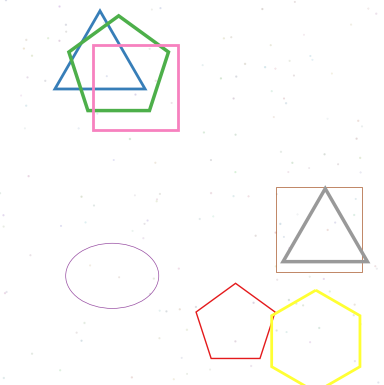[{"shape": "pentagon", "thickness": 1, "radius": 0.54, "center": [0.612, 0.156]}, {"shape": "triangle", "thickness": 2, "radius": 0.68, "center": [0.26, 0.836]}, {"shape": "pentagon", "thickness": 2.5, "radius": 0.68, "center": [0.308, 0.823]}, {"shape": "oval", "thickness": 0.5, "radius": 0.6, "center": [0.291, 0.284]}, {"shape": "hexagon", "thickness": 2, "radius": 0.66, "center": [0.82, 0.114]}, {"shape": "square", "thickness": 0.5, "radius": 0.56, "center": [0.829, 0.404]}, {"shape": "square", "thickness": 2, "radius": 0.55, "center": [0.352, 0.773]}, {"shape": "triangle", "thickness": 2.5, "radius": 0.63, "center": [0.845, 0.384]}]